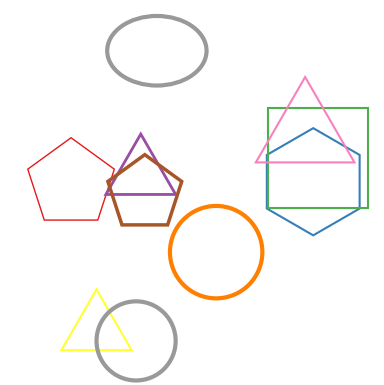[{"shape": "pentagon", "thickness": 1, "radius": 0.59, "center": [0.185, 0.524]}, {"shape": "hexagon", "thickness": 1.5, "radius": 0.7, "center": [0.814, 0.528]}, {"shape": "square", "thickness": 1.5, "radius": 0.65, "center": [0.826, 0.59]}, {"shape": "triangle", "thickness": 2, "radius": 0.52, "center": [0.366, 0.547]}, {"shape": "circle", "thickness": 3, "radius": 0.6, "center": [0.561, 0.345]}, {"shape": "triangle", "thickness": 1.5, "radius": 0.53, "center": [0.251, 0.143]}, {"shape": "pentagon", "thickness": 2.5, "radius": 0.5, "center": [0.376, 0.497]}, {"shape": "triangle", "thickness": 1.5, "radius": 0.74, "center": [0.793, 0.652]}, {"shape": "oval", "thickness": 3, "radius": 0.65, "center": [0.407, 0.868]}, {"shape": "circle", "thickness": 3, "radius": 0.51, "center": [0.353, 0.115]}]